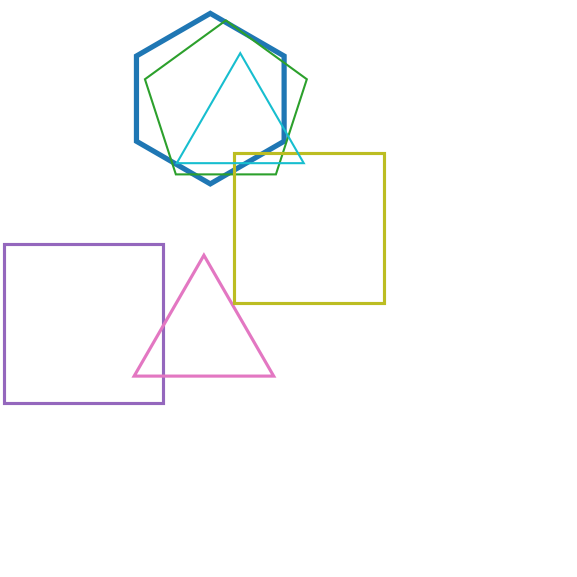[{"shape": "hexagon", "thickness": 2.5, "radius": 0.74, "center": [0.364, 0.828]}, {"shape": "pentagon", "thickness": 1, "radius": 0.74, "center": [0.391, 0.816]}, {"shape": "square", "thickness": 1.5, "radius": 0.69, "center": [0.145, 0.438]}, {"shape": "triangle", "thickness": 1.5, "radius": 0.7, "center": [0.353, 0.418]}, {"shape": "square", "thickness": 1.5, "radius": 0.65, "center": [0.535, 0.604]}, {"shape": "triangle", "thickness": 1, "radius": 0.63, "center": [0.416, 0.78]}]